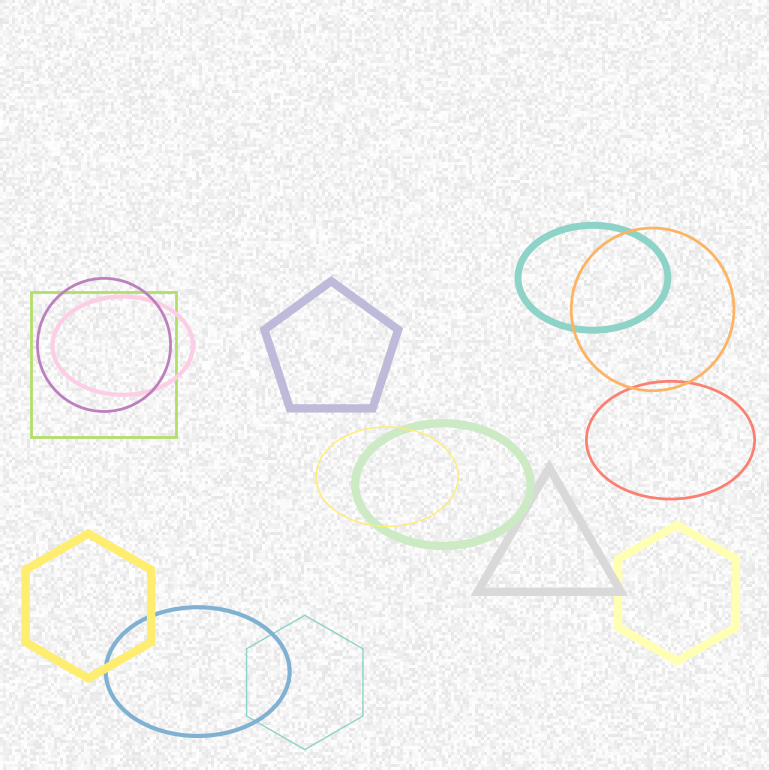[{"shape": "hexagon", "thickness": 0.5, "radius": 0.44, "center": [0.396, 0.114]}, {"shape": "oval", "thickness": 2.5, "radius": 0.49, "center": [0.77, 0.639]}, {"shape": "hexagon", "thickness": 3, "radius": 0.44, "center": [0.879, 0.23]}, {"shape": "pentagon", "thickness": 3, "radius": 0.46, "center": [0.43, 0.544]}, {"shape": "oval", "thickness": 1, "radius": 0.55, "center": [0.871, 0.428]}, {"shape": "oval", "thickness": 1.5, "radius": 0.6, "center": [0.257, 0.128]}, {"shape": "circle", "thickness": 1, "radius": 0.53, "center": [0.848, 0.598]}, {"shape": "square", "thickness": 1, "radius": 0.47, "center": [0.134, 0.526]}, {"shape": "oval", "thickness": 1.5, "radius": 0.46, "center": [0.159, 0.551]}, {"shape": "triangle", "thickness": 3, "radius": 0.54, "center": [0.713, 0.285]}, {"shape": "circle", "thickness": 1, "radius": 0.43, "center": [0.135, 0.552]}, {"shape": "oval", "thickness": 3, "radius": 0.57, "center": [0.575, 0.371]}, {"shape": "oval", "thickness": 0.5, "radius": 0.46, "center": [0.503, 0.381]}, {"shape": "hexagon", "thickness": 3, "radius": 0.47, "center": [0.115, 0.213]}]